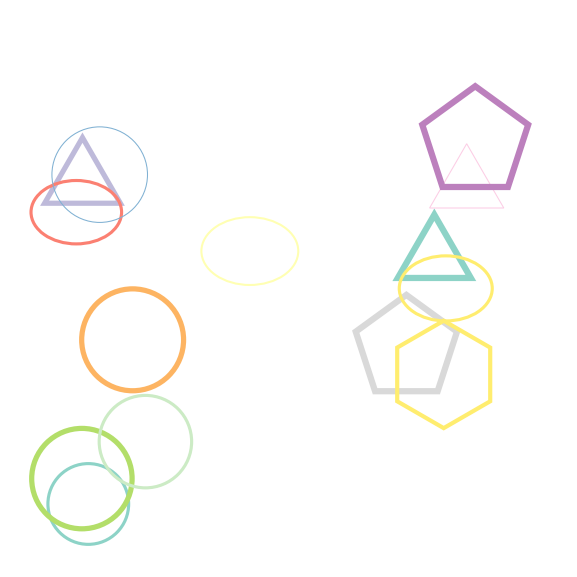[{"shape": "circle", "thickness": 1.5, "radius": 0.35, "center": [0.153, 0.126]}, {"shape": "triangle", "thickness": 3, "radius": 0.37, "center": [0.752, 0.554]}, {"shape": "oval", "thickness": 1, "radius": 0.42, "center": [0.433, 0.564]}, {"shape": "triangle", "thickness": 2.5, "radius": 0.38, "center": [0.143, 0.685]}, {"shape": "oval", "thickness": 1.5, "radius": 0.39, "center": [0.132, 0.632]}, {"shape": "circle", "thickness": 0.5, "radius": 0.41, "center": [0.173, 0.697]}, {"shape": "circle", "thickness": 2.5, "radius": 0.44, "center": [0.23, 0.411]}, {"shape": "circle", "thickness": 2.5, "radius": 0.43, "center": [0.142, 0.17]}, {"shape": "triangle", "thickness": 0.5, "radius": 0.37, "center": [0.808, 0.676]}, {"shape": "pentagon", "thickness": 3, "radius": 0.46, "center": [0.704, 0.396]}, {"shape": "pentagon", "thickness": 3, "radius": 0.48, "center": [0.823, 0.753]}, {"shape": "circle", "thickness": 1.5, "radius": 0.4, "center": [0.252, 0.234]}, {"shape": "oval", "thickness": 1.5, "radius": 0.4, "center": [0.772, 0.5]}, {"shape": "hexagon", "thickness": 2, "radius": 0.46, "center": [0.768, 0.351]}]